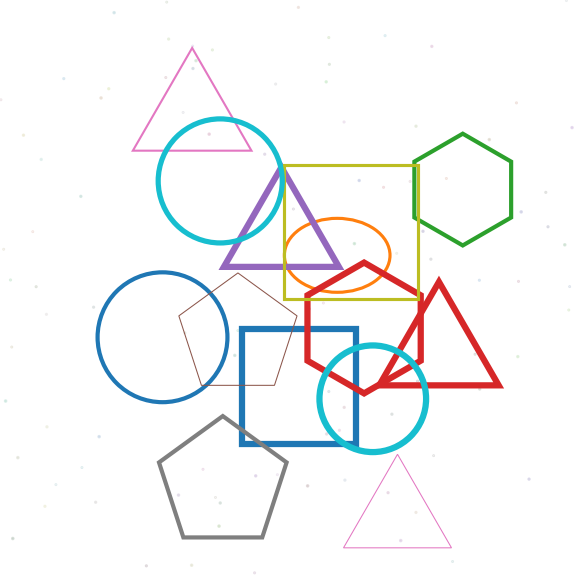[{"shape": "circle", "thickness": 2, "radius": 0.56, "center": [0.281, 0.415]}, {"shape": "square", "thickness": 3, "radius": 0.5, "center": [0.517, 0.33]}, {"shape": "oval", "thickness": 1.5, "radius": 0.46, "center": [0.584, 0.557]}, {"shape": "hexagon", "thickness": 2, "radius": 0.48, "center": [0.801, 0.671]}, {"shape": "hexagon", "thickness": 3, "radius": 0.57, "center": [0.63, 0.431]}, {"shape": "triangle", "thickness": 3, "radius": 0.6, "center": [0.76, 0.392]}, {"shape": "triangle", "thickness": 3, "radius": 0.57, "center": [0.487, 0.594]}, {"shape": "pentagon", "thickness": 0.5, "radius": 0.54, "center": [0.412, 0.419]}, {"shape": "triangle", "thickness": 1, "radius": 0.59, "center": [0.333, 0.798]}, {"shape": "triangle", "thickness": 0.5, "radius": 0.54, "center": [0.688, 0.105]}, {"shape": "pentagon", "thickness": 2, "radius": 0.58, "center": [0.386, 0.162]}, {"shape": "square", "thickness": 1.5, "radius": 0.58, "center": [0.608, 0.598]}, {"shape": "circle", "thickness": 3, "radius": 0.46, "center": [0.646, 0.309]}, {"shape": "circle", "thickness": 2.5, "radius": 0.54, "center": [0.381, 0.686]}]